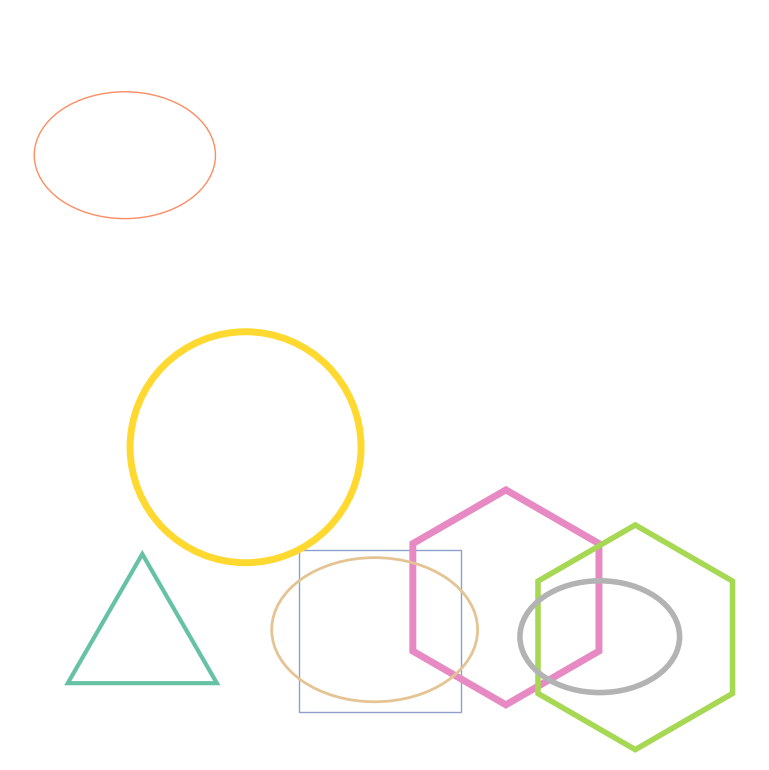[{"shape": "triangle", "thickness": 1.5, "radius": 0.56, "center": [0.185, 0.169]}, {"shape": "oval", "thickness": 0.5, "radius": 0.59, "center": [0.162, 0.798]}, {"shape": "square", "thickness": 0.5, "radius": 0.53, "center": [0.493, 0.18]}, {"shape": "hexagon", "thickness": 2.5, "radius": 0.7, "center": [0.657, 0.224]}, {"shape": "hexagon", "thickness": 2, "radius": 0.73, "center": [0.825, 0.172]}, {"shape": "circle", "thickness": 2.5, "radius": 0.75, "center": [0.319, 0.419]}, {"shape": "oval", "thickness": 1, "radius": 0.67, "center": [0.487, 0.182]}, {"shape": "oval", "thickness": 2, "radius": 0.52, "center": [0.779, 0.173]}]